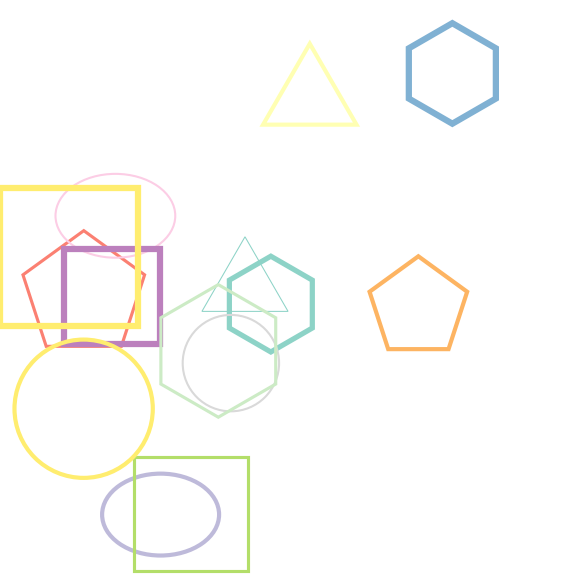[{"shape": "hexagon", "thickness": 2.5, "radius": 0.41, "center": [0.469, 0.473]}, {"shape": "triangle", "thickness": 0.5, "radius": 0.43, "center": [0.424, 0.503]}, {"shape": "triangle", "thickness": 2, "radius": 0.47, "center": [0.536, 0.83]}, {"shape": "oval", "thickness": 2, "radius": 0.51, "center": [0.278, 0.108]}, {"shape": "pentagon", "thickness": 1.5, "radius": 0.55, "center": [0.145, 0.489]}, {"shape": "hexagon", "thickness": 3, "radius": 0.44, "center": [0.783, 0.872]}, {"shape": "pentagon", "thickness": 2, "radius": 0.44, "center": [0.724, 0.466]}, {"shape": "square", "thickness": 1.5, "radius": 0.49, "center": [0.331, 0.109]}, {"shape": "oval", "thickness": 1, "radius": 0.52, "center": [0.2, 0.625]}, {"shape": "circle", "thickness": 1, "radius": 0.42, "center": [0.4, 0.37]}, {"shape": "square", "thickness": 3, "radius": 0.41, "center": [0.194, 0.486]}, {"shape": "hexagon", "thickness": 1.5, "radius": 0.57, "center": [0.378, 0.391]}, {"shape": "square", "thickness": 3, "radius": 0.6, "center": [0.12, 0.554]}, {"shape": "circle", "thickness": 2, "radius": 0.6, "center": [0.145, 0.291]}]